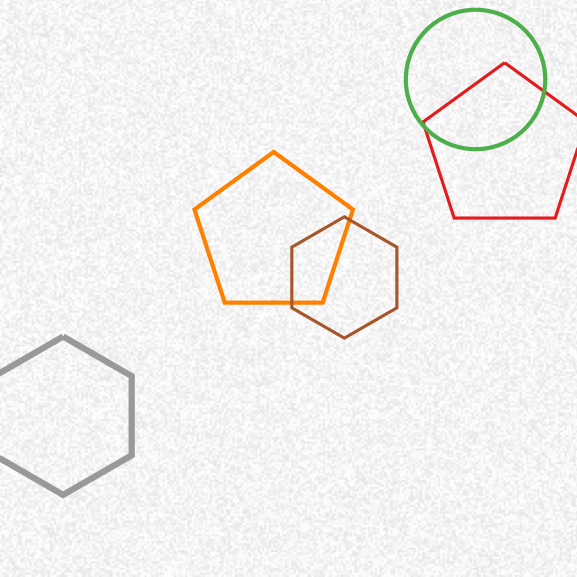[{"shape": "pentagon", "thickness": 1.5, "radius": 0.74, "center": [0.874, 0.742]}, {"shape": "circle", "thickness": 2, "radius": 0.6, "center": [0.823, 0.862]}, {"shape": "pentagon", "thickness": 2, "radius": 0.72, "center": [0.474, 0.592]}, {"shape": "hexagon", "thickness": 1.5, "radius": 0.53, "center": [0.596, 0.519]}, {"shape": "hexagon", "thickness": 3, "radius": 0.69, "center": [0.109, 0.279]}]